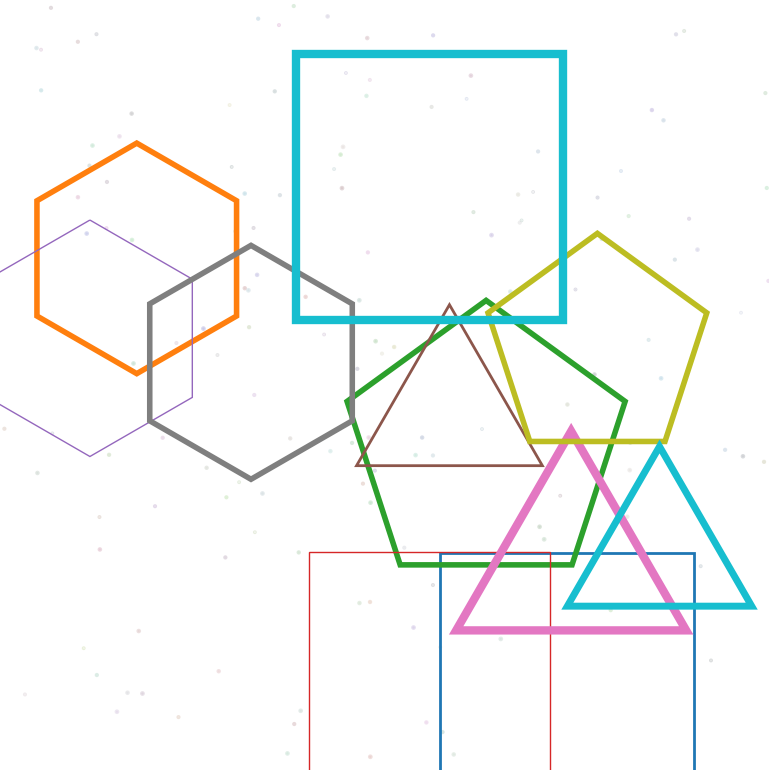[{"shape": "square", "thickness": 1, "radius": 0.82, "center": [0.737, 0.118]}, {"shape": "hexagon", "thickness": 2, "radius": 0.75, "center": [0.178, 0.664]}, {"shape": "pentagon", "thickness": 2, "radius": 0.95, "center": [0.631, 0.42]}, {"shape": "square", "thickness": 0.5, "radius": 0.78, "center": [0.558, 0.127]}, {"shape": "hexagon", "thickness": 0.5, "radius": 0.77, "center": [0.117, 0.561]}, {"shape": "triangle", "thickness": 1, "radius": 0.7, "center": [0.584, 0.465]}, {"shape": "triangle", "thickness": 3, "radius": 0.86, "center": [0.742, 0.268]}, {"shape": "hexagon", "thickness": 2, "radius": 0.76, "center": [0.326, 0.529]}, {"shape": "pentagon", "thickness": 2, "radius": 0.75, "center": [0.776, 0.548]}, {"shape": "triangle", "thickness": 2.5, "radius": 0.69, "center": [0.857, 0.282]}, {"shape": "square", "thickness": 3, "radius": 0.86, "center": [0.558, 0.758]}]